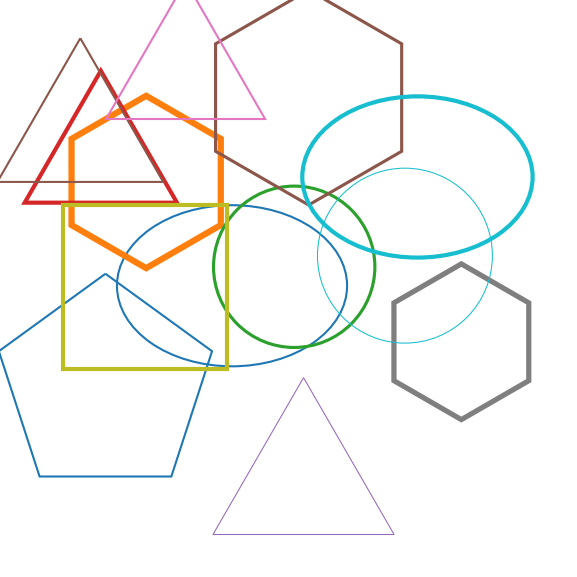[{"shape": "oval", "thickness": 1, "radius": 1.0, "center": [0.402, 0.504]}, {"shape": "pentagon", "thickness": 1, "radius": 0.97, "center": [0.183, 0.331]}, {"shape": "hexagon", "thickness": 3, "radius": 0.75, "center": [0.253, 0.684]}, {"shape": "circle", "thickness": 1.5, "radius": 0.7, "center": [0.509, 0.537]}, {"shape": "triangle", "thickness": 2, "radius": 0.76, "center": [0.175, 0.724]}, {"shape": "triangle", "thickness": 0.5, "radius": 0.91, "center": [0.526, 0.164]}, {"shape": "triangle", "thickness": 1, "radius": 0.83, "center": [0.139, 0.767]}, {"shape": "hexagon", "thickness": 1.5, "radius": 0.93, "center": [0.534, 0.83]}, {"shape": "triangle", "thickness": 1, "radius": 0.79, "center": [0.321, 0.873]}, {"shape": "hexagon", "thickness": 2.5, "radius": 0.67, "center": [0.799, 0.407]}, {"shape": "square", "thickness": 2, "radius": 0.71, "center": [0.25, 0.502]}, {"shape": "circle", "thickness": 0.5, "radius": 0.76, "center": [0.701, 0.556]}, {"shape": "oval", "thickness": 2, "radius": 1.0, "center": [0.723, 0.693]}]